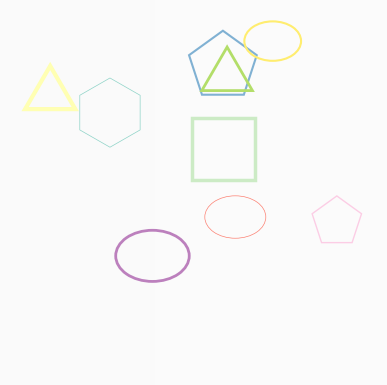[{"shape": "hexagon", "thickness": 0.5, "radius": 0.45, "center": [0.284, 0.708]}, {"shape": "triangle", "thickness": 3, "radius": 0.37, "center": [0.13, 0.754]}, {"shape": "oval", "thickness": 0.5, "radius": 0.39, "center": [0.607, 0.436]}, {"shape": "pentagon", "thickness": 1.5, "radius": 0.46, "center": [0.575, 0.828]}, {"shape": "triangle", "thickness": 2, "radius": 0.38, "center": [0.586, 0.802]}, {"shape": "pentagon", "thickness": 1, "radius": 0.34, "center": [0.869, 0.424]}, {"shape": "oval", "thickness": 2, "radius": 0.47, "center": [0.393, 0.335]}, {"shape": "square", "thickness": 2.5, "radius": 0.4, "center": [0.577, 0.614]}, {"shape": "oval", "thickness": 1.5, "radius": 0.37, "center": [0.704, 0.893]}]